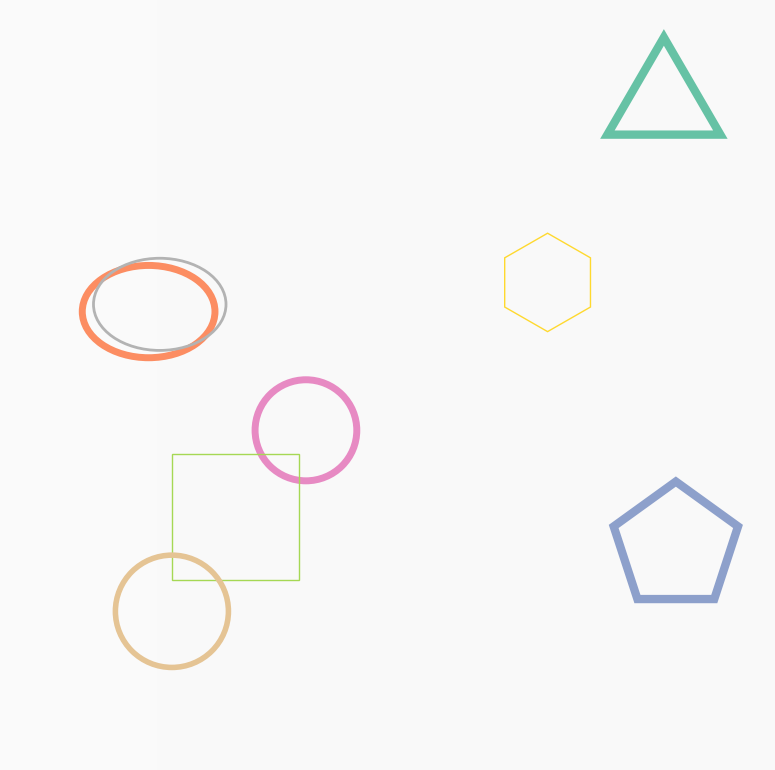[{"shape": "triangle", "thickness": 3, "radius": 0.42, "center": [0.857, 0.867]}, {"shape": "oval", "thickness": 2.5, "radius": 0.43, "center": [0.192, 0.595]}, {"shape": "pentagon", "thickness": 3, "radius": 0.42, "center": [0.872, 0.29]}, {"shape": "circle", "thickness": 2.5, "radius": 0.33, "center": [0.395, 0.441]}, {"shape": "square", "thickness": 0.5, "radius": 0.41, "center": [0.303, 0.329]}, {"shape": "hexagon", "thickness": 0.5, "radius": 0.32, "center": [0.707, 0.633]}, {"shape": "circle", "thickness": 2, "radius": 0.36, "center": [0.222, 0.206]}, {"shape": "oval", "thickness": 1, "radius": 0.43, "center": [0.206, 0.605]}]